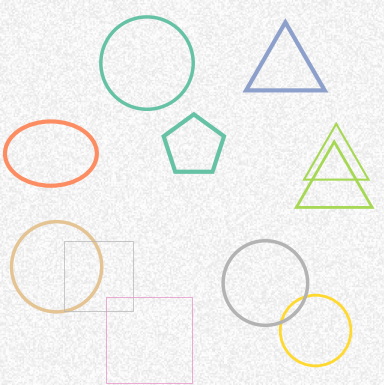[{"shape": "pentagon", "thickness": 3, "radius": 0.41, "center": [0.504, 0.621]}, {"shape": "circle", "thickness": 2.5, "radius": 0.6, "center": [0.382, 0.836]}, {"shape": "oval", "thickness": 3, "radius": 0.6, "center": [0.132, 0.601]}, {"shape": "triangle", "thickness": 3, "radius": 0.59, "center": [0.741, 0.824]}, {"shape": "square", "thickness": 0.5, "radius": 0.56, "center": [0.388, 0.117]}, {"shape": "triangle", "thickness": 2, "radius": 0.57, "center": [0.868, 0.518]}, {"shape": "triangle", "thickness": 1.5, "radius": 0.48, "center": [0.873, 0.582]}, {"shape": "circle", "thickness": 2, "radius": 0.46, "center": [0.82, 0.141]}, {"shape": "circle", "thickness": 2.5, "radius": 0.59, "center": [0.147, 0.307]}, {"shape": "square", "thickness": 0.5, "radius": 0.45, "center": [0.256, 0.284]}, {"shape": "circle", "thickness": 2.5, "radius": 0.55, "center": [0.689, 0.265]}]